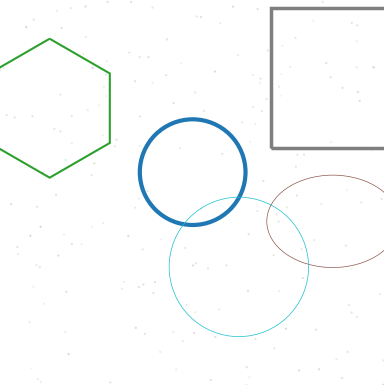[{"shape": "circle", "thickness": 3, "radius": 0.69, "center": [0.5, 0.553]}, {"shape": "hexagon", "thickness": 1.5, "radius": 0.9, "center": [0.129, 0.719]}, {"shape": "oval", "thickness": 0.5, "radius": 0.86, "center": [0.864, 0.425]}, {"shape": "square", "thickness": 2.5, "radius": 0.91, "center": [0.886, 0.797]}, {"shape": "circle", "thickness": 0.5, "radius": 0.91, "center": [0.62, 0.307]}]